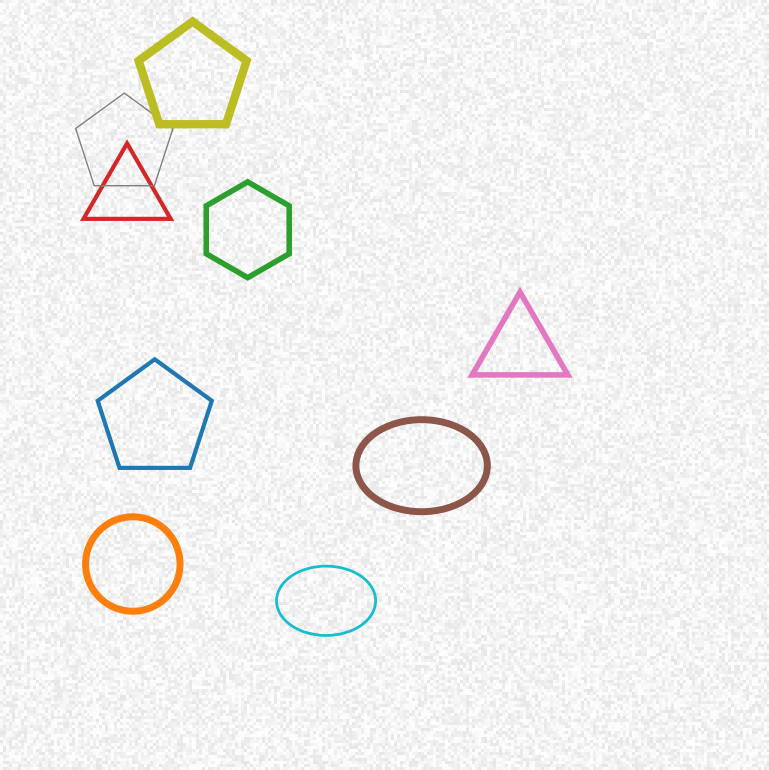[{"shape": "pentagon", "thickness": 1.5, "radius": 0.39, "center": [0.201, 0.455]}, {"shape": "circle", "thickness": 2.5, "radius": 0.31, "center": [0.172, 0.268]}, {"shape": "hexagon", "thickness": 2, "radius": 0.31, "center": [0.322, 0.702]}, {"shape": "triangle", "thickness": 1.5, "radius": 0.33, "center": [0.165, 0.748]}, {"shape": "oval", "thickness": 2.5, "radius": 0.43, "center": [0.548, 0.395]}, {"shape": "triangle", "thickness": 2, "radius": 0.36, "center": [0.675, 0.549]}, {"shape": "pentagon", "thickness": 0.5, "radius": 0.33, "center": [0.161, 0.813]}, {"shape": "pentagon", "thickness": 3, "radius": 0.37, "center": [0.25, 0.898]}, {"shape": "oval", "thickness": 1, "radius": 0.32, "center": [0.424, 0.22]}]